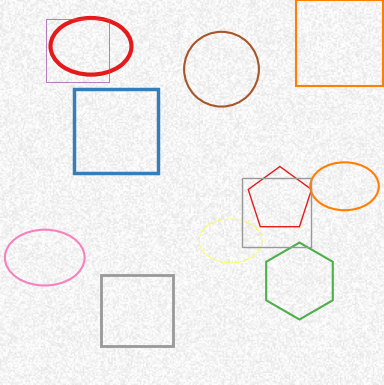[{"shape": "pentagon", "thickness": 1, "radius": 0.43, "center": [0.727, 0.481]}, {"shape": "oval", "thickness": 3, "radius": 0.53, "center": [0.236, 0.88]}, {"shape": "square", "thickness": 2.5, "radius": 0.55, "center": [0.301, 0.66]}, {"shape": "hexagon", "thickness": 1.5, "radius": 0.5, "center": [0.778, 0.27]}, {"shape": "square", "thickness": 0.5, "radius": 0.41, "center": [0.2, 0.868]}, {"shape": "square", "thickness": 1.5, "radius": 0.56, "center": [0.882, 0.889]}, {"shape": "oval", "thickness": 1.5, "radius": 0.44, "center": [0.895, 0.516]}, {"shape": "oval", "thickness": 0.5, "radius": 0.41, "center": [0.599, 0.374]}, {"shape": "circle", "thickness": 1.5, "radius": 0.49, "center": [0.575, 0.82]}, {"shape": "oval", "thickness": 1.5, "radius": 0.52, "center": [0.116, 0.331]}, {"shape": "square", "thickness": 2, "radius": 0.46, "center": [0.356, 0.192]}, {"shape": "square", "thickness": 1, "radius": 0.45, "center": [0.718, 0.448]}]